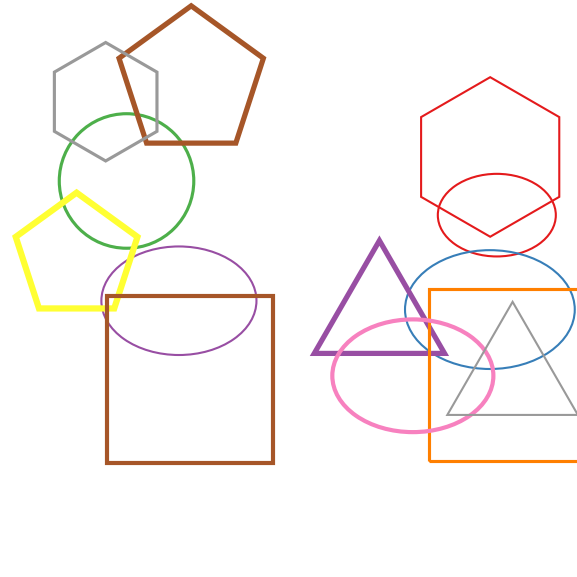[{"shape": "hexagon", "thickness": 1, "radius": 0.69, "center": [0.849, 0.727]}, {"shape": "oval", "thickness": 1, "radius": 0.51, "center": [0.86, 0.627]}, {"shape": "oval", "thickness": 1, "radius": 0.73, "center": [0.848, 0.463]}, {"shape": "circle", "thickness": 1.5, "radius": 0.58, "center": [0.219, 0.686]}, {"shape": "triangle", "thickness": 2.5, "radius": 0.65, "center": [0.657, 0.452]}, {"shape": "oval", "thickness": 1, "radius": 0.67, "center": [0.31, 0.478]}, {"shape": "square", "thickness": 1.5, "radius": 0.74, "center": [0.891, 0.35]}, {"shape": "pentagon", "thickness": 3, "radius": 0.55, "center": [0.133, 0.555]}, {"shape": "square", "thickness": 2, "radius": 0.72, "center": [0.329, 0.342]}, {"shape": "pentagon", "thickness": 2.5, "radius": 0.66, "center": [0.331, 0.858]}, {"shape": "oval", "thickness": 2, "radius": 0.7, "center": [0.715, 0.348]}, {"shape": "hexagon", "thickness": 1.5, "radius": 0.51, "center": [0.183, 0.823]}, {"shape": "triangle", "thickness": 1, "radius": 0.65, "center": [0.888, 0.346]}]